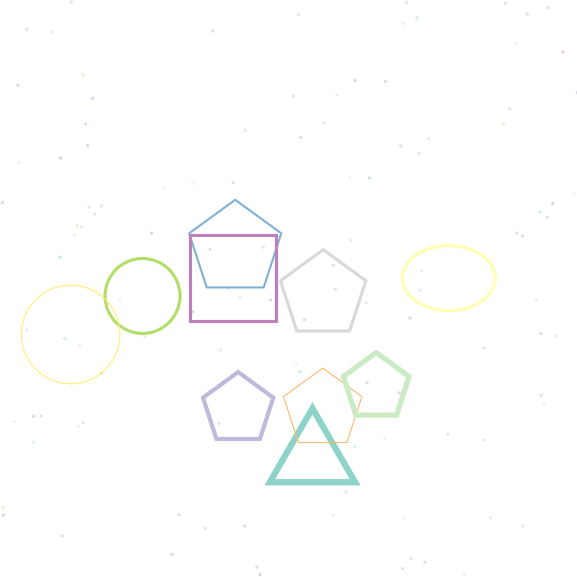[{"shape": "triangle", "thickness": 3, "radius": 0.43, "center": [0.541, 0.207]}, {"shape": "oval", "thickness": 1.5, "radius": 0.4, "center": [0.777, 0.518]}, {"shape": "pentagon", "thickness": 2, "radius": 0.32, "center": [0.412, 0.291]}, {"shape": "pentagon", "thickness": 1, "radius": 0.42, "center": [0.407, 0.569]}, {"shape": "pentagon", "thickness": 0.5, "radius": 0.36, "center": [0.559, 0.29]}, {"shape": "circle", "thickness": 1.5, "radius": 0.32, "center": [0.247, 0.487]}, {"shape": "pentagon", "thickness": 1.5, "radius": 0.39, "center": [0.56, 0.489]}, {"shape": "square", "thickness": 1.5, "radius": 0.37, "center": [0.404, 0.518]}, {"shape": "pentagon", "thickness": 2.5, "radius": 0.3, "center": [0.651, 0.329]}, {"shape": "circle", "thickness": 0.5, "radius": 0.43, "center": [0.122, 0.42]}]